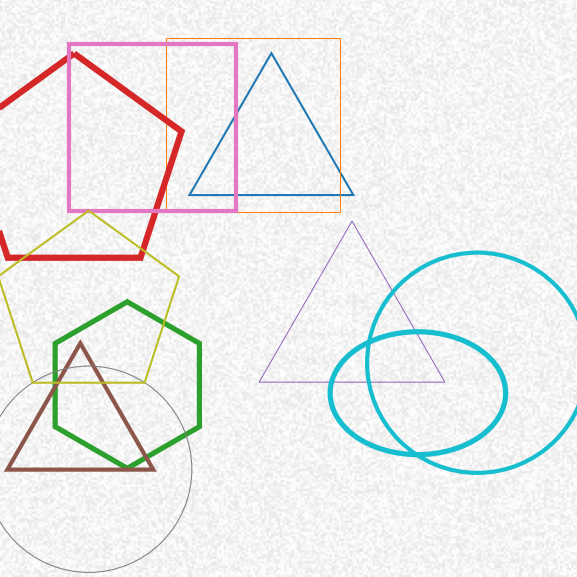[{"shape": "triangle", "thickness": 1, "radius": 0.82, "center": [0.47, 0.743]}, {"shape": "square", "thickness": 0.5, "radius": 0.75, "center": [0.438, 0.783]}, {"shape": "hexagon", "thickness": 2.5, "radius": 0.72, "center": [0.22, 0.332]}, {"shape": "pentagon", "thickness": 3, "radius": 0.98, "center": [0.128, 0.711]}, {"shape": "triangle", "thickness": 0.5, "radius": 0.93, "center": [0.61, 0.43]}, {"shape": "triangle", "thickness": 2, "radius": 0.73, "center": [0.139, 0.259]}, {"shape": "square", "thickness": 2, "radius": 0.72, "center": [0.265, 0.778]}, {"shape": "circle", "thickness": 0.5, "radius": 0.89, "center": [0.154, 0.187]}, {"shape": "pentagon", "thickness": 1, "radius": 0.82, "center": [0.154, 0.47]}, {"shape": "circle", "thickness": 2, "radius": 0.95, "center": [0.826, 0.371]}, {"shape": "oval", "thickness": 2.5, "radius": 0.76, "center": [0.724, 0.318]}]